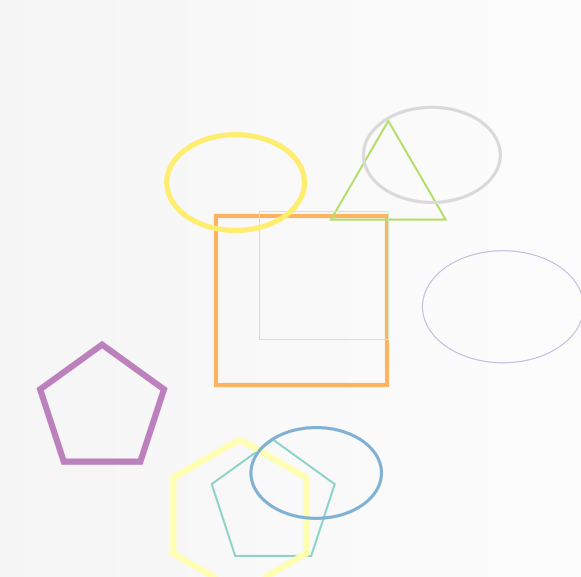[{"shape": "pentagon", "thickness": 1, "radius": 0.56, "center": [0.47, 0.126]}, {"shape": "hexagon", "thickness": 3, "radius": 0.66, "center": [0.412, 0.106]}, {"shape": "oval", "thickness": 0.5, "radius": 0.69, "center": [0.865, 0.468]}, {"shape": "oval", "thickness": 1.5, "radius": 0.56, "center": [0.544, 0.18]}, {"shape": "square", "thickness": 2, "radius": 0.73, "center": [0.519, 0.479]}, {"shape": "triangle", "thickness": 1, "radius": 0.57, "center": [0.668, 0.676]}, {"shape": "oval", "thickness": 1.5, "radius": 0.59, "center": [0.743, 0.731]}, {"shape": "pentagon", "thickness": 3, "radius": 0.56, "center": [0.176, 0.29]}, {"shape": "square", "thickness": 0.5, "radius": 0.55, "center": [0.556, 0.523]}, {"shape": "oval", "thickness": 2.5, "radius": 0.59, "center": [0.405, 0.683]}]